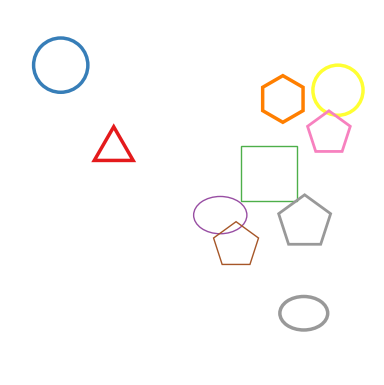[{"shape": "triangle", "thickness": 2.5, "radius": 0.29, "center": [0.295, 0.612]}, {"shape": "circle", "thickness": 2.5, "radius": 0.35, "center": [0.158, 0.831]}, {"shape": "square", "thickness": 1, "radius": 0.36, "center": [0.699, 0.55]}, {"shape": "oval", "thickness": 1, "radius": 0.35, "center": [0.572, 0.441]}, {"shape": "hexagon", "thickness": 2.5, "radius": 0.3, "center": [0.735, 0.743]}, {"shape": "circle", "thickness": 2.5, "radius": 0.33, "center": [0.878, 0.766]}, {"shape": "pentagon", "thickness": 1, "radius": 0.31, "center": [0.613, 0.363]}, {"shape": "pentagon", "thickness": 2, "radius": 0.29, "center": [0.854, 0.654]}, {"shape": "pentagon", "thickness": 2, "radius": 0.35, "center": [0.791, 0.423]}, {"shape": "oval", "thickness": 2.5, "radius": 0.31, "center": [0.789, 0.186]}]